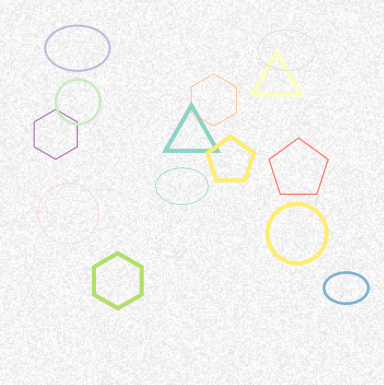[{"shape": "oval", "thickness": 0.5, "radius": 0.34, "center": [0.473, 0.516]}, {"shape": "triangle", "thickness": 3, "radius": 0.39, "center": [0.497, 0.647]}, {"shape": "triangle", "thickness": 2.5, "radius": 0.37, "center": [0.718, 0.791]}, {"shape": "oval", "thickness": 1.5, "radius": 0.42, "center": [0.201, 0.875]}, {"shape": "pentagon", "thickness": 1, "radius": 0.4, "center": [0.776, 0.561]}, {"shape": "oval", "thickness": 2, "radius": 0.29, "center": [0.899, 0.252]}, {"shape": "hexagon", "thickness": 0.5, "radius": 0.34, "center": [0.555, 0.74]}, {"shape": "hexagon", "thickness": 3, "radius": 0.36, "center": [0.306, 0.271]}, {"shape": "circle", "thickness": 0.5, "radius": 0.39, "center": [0.178, 0.445]}, {"shape": "oval", "thickness": 0.5, "radius": 0.38, "center": [0.746, 0.87]}, {"shape": "hexagon", "thickness": 1, "radius": 0.32, "center": [0.145, 0.651]}, {"shape": "circle", "thickness": 2, "radius": 0.29, "center": [0.203, 0.735]}, {"shape": "circle", "thickness": 3, "radius": 0.39, "center": [0.772, 0.393]}, {"shape": "pentagon", "thickness": 3, "radius": 0.32, "center": [0.599, 0.583]}]